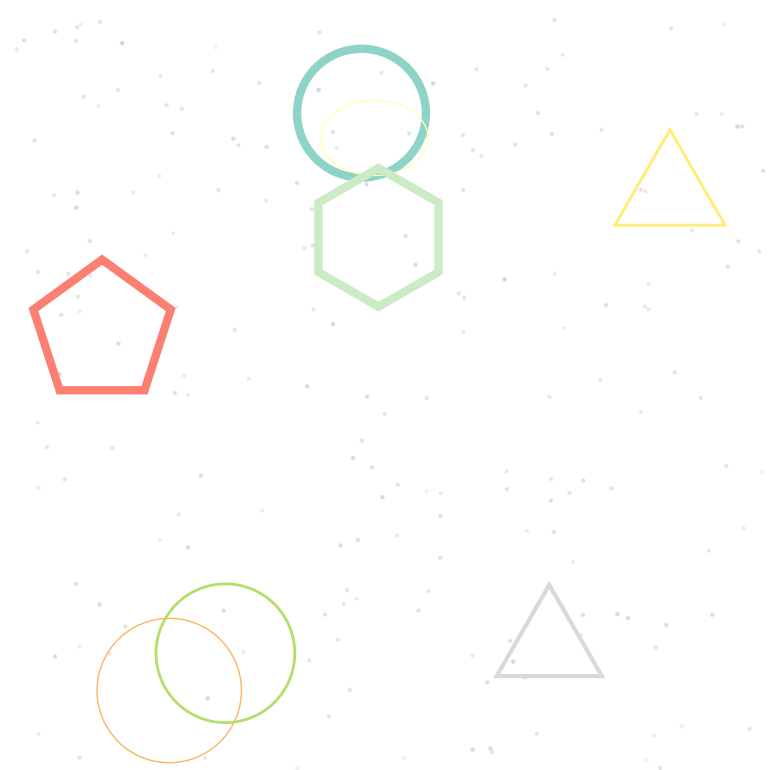[{"shape": "circle", "thickness": 3, "radius": 0.42, "center": [0.469, 0.853]}, {"shape": "oval", "thickness": 0.5, "radius": 0.35, "center": [0.486, 0.821]}, {"shape": "pentagon", "thickness": 3, "radius": 0.47, "center": [0.133, 0.569]}, {"shape": "circle", "thickness": 0.5, "radius": 0.47, "center": [0.22, 0.103]}, {"shape": "circle", "thickness": 1, "radius": 0.45, "center": [0.293, 0.152]}, {"shape": "triangle", "thickness": 1.5, "radius": 0.39, "center": [0.713, 0.161]}, {"shape": "hexagon", "thickness": 3, "radius": 0.45, "center": [0.492, 0.692]}, {"shape": "triangle", "thickness": 1, "radius": 0.41, "center": [0.87, 0.749]}]